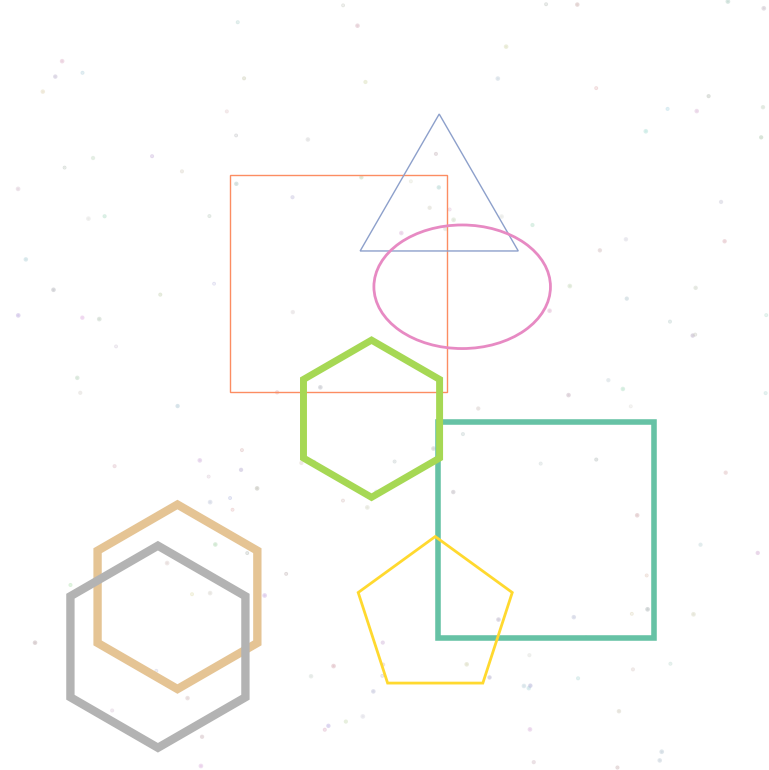[{"shape": "square", "thickness": 2, "radius": 0.7, "center": [0.709, 0.311]}, {"shape": "square", "thickness": 0.5, "radius": 0.7, "center": [0.439, 0.632]}, {"shape": "triangle", "thickness": 0.5, "radius": 0.59, "center": [0.57, 0.733]}, {"shape": "oval", "thickness": 1, "radius": 0.57, "center": [0.6, 0.628]}, {"shape": "hexagon", "thickness": 2.5, "radius": 0.51, "center": [0.483, 0.456]}, {"shape": "pentagon", "thickness": 1, "radius": 0.53, "center": [0.565, 0.198]}, {"shape": "hexagon", "thickness": 3, "radius": 0.6, "center": [0.23, 0.225]}, {"shape": "hexagon", "thickness": 3, "radius": 0.66, "center": [0.205, 0.16]}]